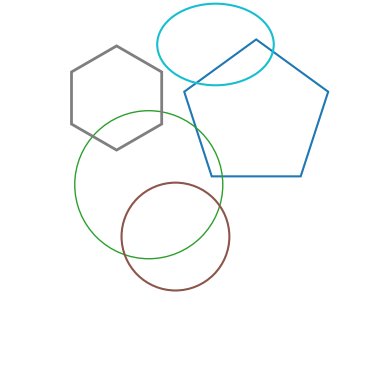[{"shape": "pentagon", "thickness": 1.5, "radius": 0.98, "center": [0.665, 0.701]}, {"shape": "circle", "thickness": 1, "radius": 0.96, "center": [0.386, 0.52]}, {"shape": "circle", "thickness": 1.5, "radius": 0.7, "center": [0.456, 0.386]}, {"shape": "hexagon", "thickness": 2, "radius": 0.68, "center": [0.303, 0.745]}, {"shape": "oval", "thickness": 1.5, "radius": 0.76, "center": [0.56, 0.884]}]